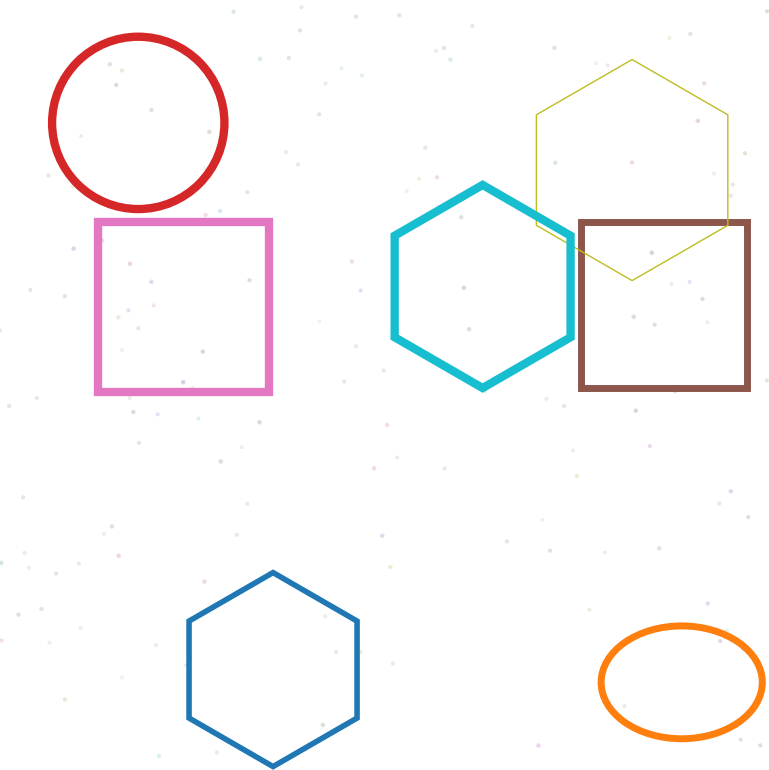[{"shape": "hexagon", "thickness": 2, "radius": 0.63, "center": [0.355, 0.13]}, {"shape": "oval", "thickness": 2.5, "radius": 0.52, "center": [0.885, 0.114]}, {"shape": "circle", "thickness": 3, "radius": 0.56, "center": [0.18, 0.84]}, {"shape": "square", "thickness": 2.5, "radius": 0.54, "center": [0.862, 0.604]}, {"shape": "square", "thickness": 3, "radius": 0.56, "center": [0.238, 0.601]}, {"shape": "hexagon", "thickness": 0.5, "radius": 0.72, "center": [0.821, 0.779]}, {"shape": "hexagon", "thickness": 3, "radius": 0.66, "center": [0.627, 0.628]}]